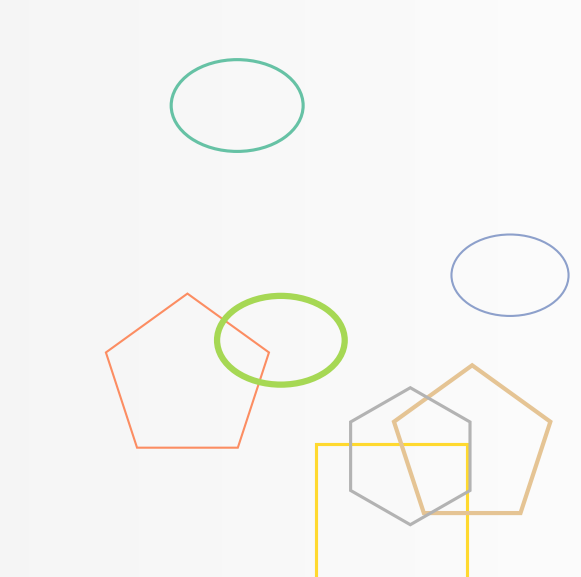[{"shape": "oval", "thickness": 1.5, "radius": 0.57, "center": [0.408, 0.816]}, {"shape": "pentagon", "thickness": 1, "radius": 0.74, "center": [0.322, 0.343]}, {"shape": "oval", "thickness": 1, "radius": 0.5, "center": [0.877, 0.523]}, {"shape": "oval", "thickness": 3, "radius": 0.55, "center": [0.483, 0.41]}, {"shape": "square", "thickness": 1.5, "radius": 0.65, "center": [0.674, 0.1]}, {"shape": "pentagon", "thickness": 2, "radius": 0.71, "center": [0.812, 0.225]}, {"shape": "hexagon", "thickness": 1.5, "radius": 0.59, "center": [0.706, 0.209]}]